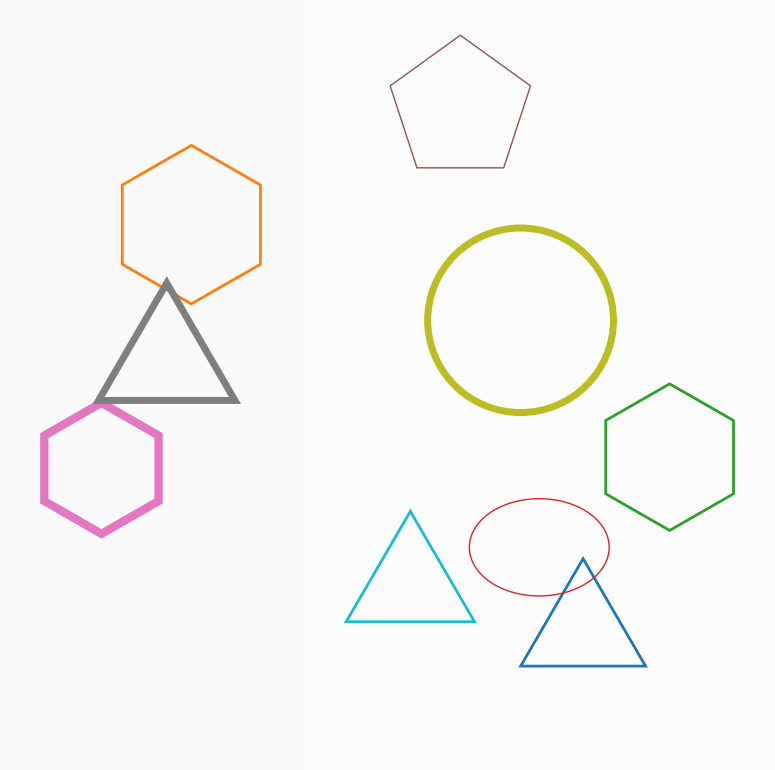[{"shape": "triangle", "thickness": 1, "radius": 0.47, "center": [0.752, 0.181]}, {"shape": "hexagon", "thickness": 1, "radius": 0.51, "center": [0.247, 0.708]}, {"shape": "hexagon", "thickness": 1, "radius": 0.48, "center": [0.864, 0.406]}, {"shape": "oval", "thickness": 0.5, "radius": 0.45, "center": [0.696, 0.289]}, {"shape": "pentagon", "thickness": 0.5, "radius": 0.48, "center": [0.594, 0.859]}, {"shape": "hexagon", "thickness": 3, "radius": 0.43, "center": [0.131, 0.392]}, {"shape": "triangle", "thickness": 2.5, "radius": 0.51, "center": [0.215, 0.531]}, {"shape": "circle", "thickness": 2.5, "radius": 0.6, "center": [0.672, 0.584]}, {"shape": "triangle", "thickness": 1, "radius": 0.48, "center": [0.529, 0.24]}]